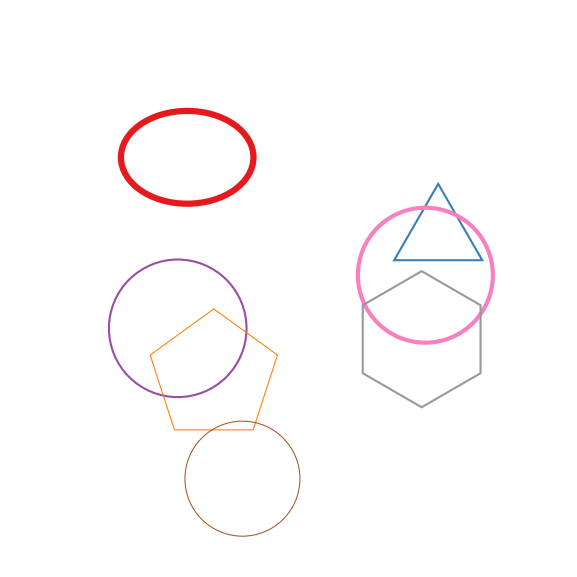[{"shape": "oval", "thickness": 3, "radius": 0.57, "center": [0.324, 0.727]}, {"shape": "triangle", "thickness": 1, "radius": 0.44, "center": [0.759, 0.593]}, {"shape": "circle", "thickness": 1, "radius": 0.6, "center": [0.308, 0.431]}, {"shape": "pentagon", "thickness": 0.5, "radius": 0.58, "center": [0.37, 0.348]}, {"shape": "circle", "thickness": 0.5, "radius": 0.5, "center": [0.42, 0.17]}, {"shape": "circle", "thickness": 2, "radius": 0.58, "center": [0.737, 0.523]}, {"shape": "hexagon", "thickness": 1, "radius": 0.59, "center": [0.73, 0.412]}]